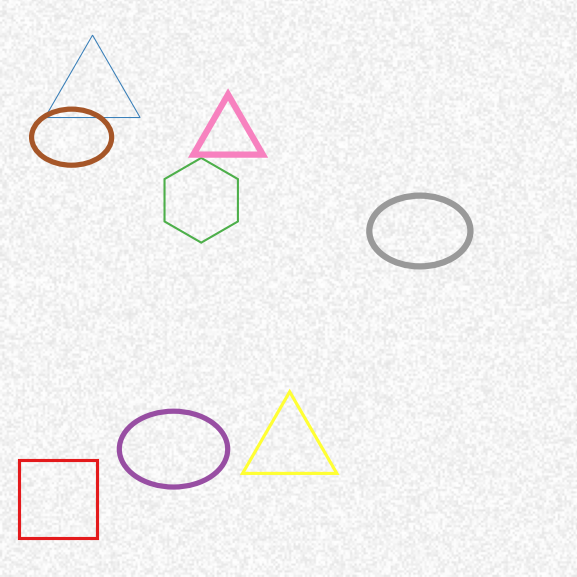[{"shape": "square", "thickness": 1.5, "radius": 0.34, "center": [0.101, 0.135]}, {"shape": "triangle", "thickness": 0.5, "radius": 0.48, "center": [0.16, 0.843]}, {"shape": "hexagon", "thickness": 1, "radius": 0.37, "center": [0.348, 0.652]}, {"shape": "oval", "thickness": 2.5, "radius": 0.47, "center": [0.3, 0.221]}, {"shape": "triangle", "thickness": 1.5, "radius": 0.47, "center": [0.502, 0.226]}, {"shape": "oval", "thickness": 2.5, "radius": 0.35, "center": [0.124, 0.762]}, {"shape": "triangle", "thickness": 3, "radius": 0.35, "center": [0.395, 0.766]}, {"shape": "oval", "thickness": 3, "radius": 0.44, "center": [0.727, 0.599]}]